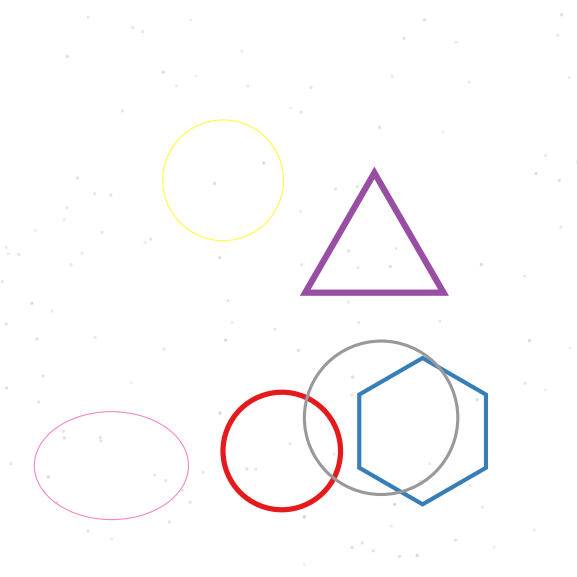[{"shape": "circle", "thickness": 2.5, "radius": 0.51, "center": [0.488, 0.218]}, {"shape": "hexagon", "thickness": 2, "radius": 0.63, "center": [0.732, 0.253]}, {"shape": "triangle", "thickness": 3, "radius": 0.69, "center": [0.648, 0.561]}, {"shape": "circle", "thickness": 0.5, "radius": 0.52, "center": [0.386, 0.687]}, {"shape": "oval", "thickness": 0.5, "radius": 0.67, "center": [0.193, 0.193]}, {"shape": "circle", "thickness": 1.5, "radius": 0.66, "center": [0.66, 0.276]}]